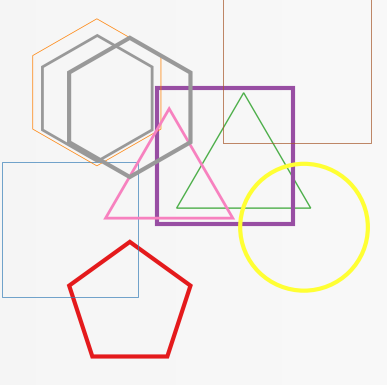[{"shape": "pentagon", "thickness": 3, "radius": 0.82, "center": [0.335, 0.207]}, {"shape": "square", "thickness": 0.5, "radius": 0.88, "center": [0.181, 0.405]}, {"shape": "triangle", "thickness": 1, "radius": 1.0, "center": [0.629, 0.559]}, {"shape": "square", "thickness": 3, "radius": 0.88, "center": [0.581, 0.595]}, {"shape": "hexagon", "thickness": 0.5, "radius": 0.95, "center": [0.25, 0.76]}, {"shape": "circle", "thickness": 3, "radius": 0.82, "center": [0.785, 0.41]}, {"shape": "square", "thickness": 0.5, "radius": 0.95, "center": [0.767, 0.821]}, {"shape": "triangle", "thickness": 2, "radius": 0.95, "center": [0.437, 0.528]}, {"shape": "hexagon", "thickness": 2, "radius": 0.82, "center": [0.251, 0.744]}, {"shape": "hexagon", "thickness": 3, "radius": 0.9, "center": [0.335, 0.721]}]